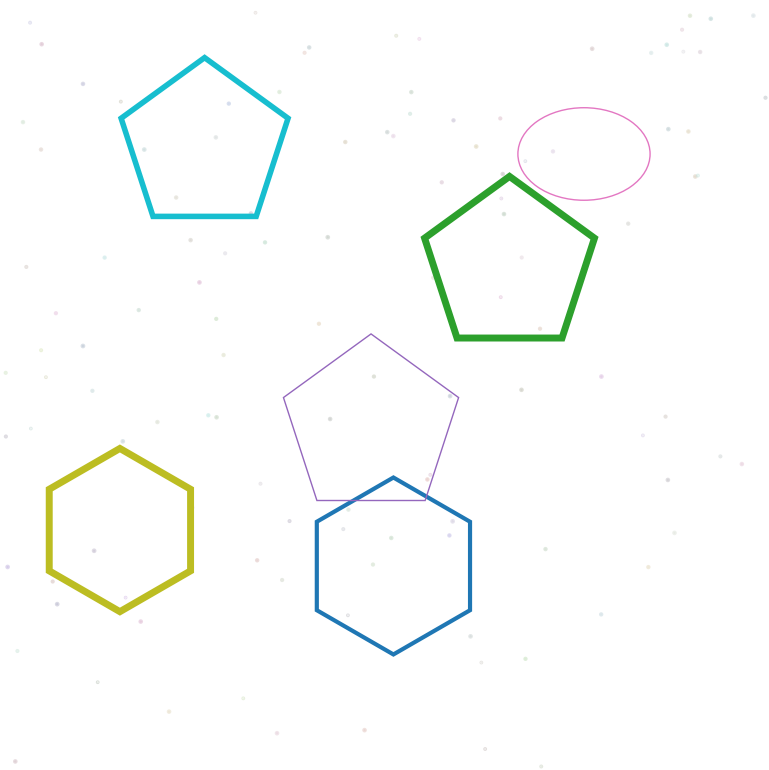[{"shape": "hexagon", "thickness": 1.5, "radius": 0.57, "center": [0.511, 0.265]}, {"shape": "pentagon", "thickness": 2.5, "radius": 0.58, "center": [0.662, 0.655]}, {"shape": "pentagon", "thickness": 0.5, "radius": 0.6, "center": [0.482, 0.447]}, {"shape": "oval", "thickness": 0.5, "radius": 0.43, "center": [0.758, 0.8]}, {"shape": "hexagon", "thickness": 2.5, "radius": 0.53, "center": [0.156, 0.312]}, {"shape": "pentagon", "thickness": 2, "radius": 0.57, "center": [0.266, 0.811]}]